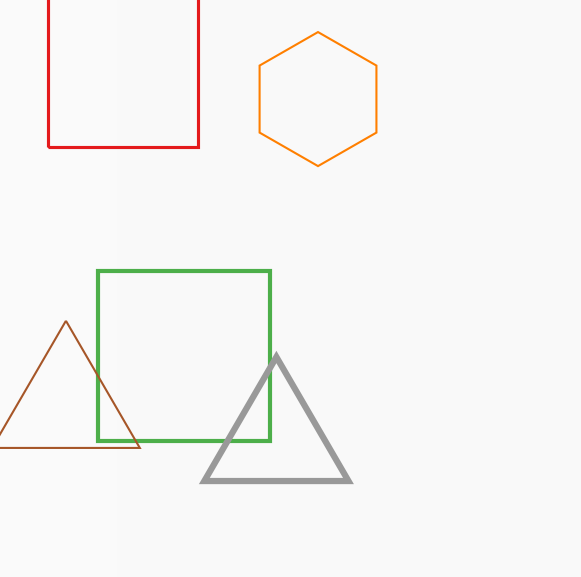[{"shape": "square", "thickness": 1.5, "radius": 0.65, "center": [0.212, 0.874]}, {"shape": "square", "thickness": 2, "radius": 0.74, "center": [0.317, 0.382]}, {"shape": "hexagon", "thickness": 1, "radius": 0.58, "center": [0.547, 0.828]}, {"shape": "triangle", "thickness": 1, "radius": 0.73, "center": [0.113, 0.297]}, {"shape": "triangle", "thickness": 3, "radius": 0.72, "center": [0.476, 0.238]}]